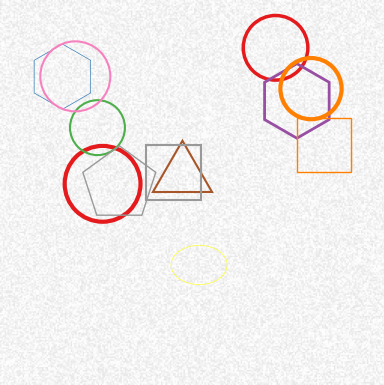[{"shape": "circle", "thickness": 3, "radius": 0.49, "center": [0.266, 0.523]}, {"shape": "circle", "thickness": 2.5, "radius": 0.42, "center": [0.716, 0.876]}, {"shape": "hexagon", "thickness": 0.5, "radius": 0.42, "center": [0.162, 0.801]}, {"shape": "circle", "thickness": 1.5, "radius": 0.36, "center": [0.253, 0.668]}, {"shape": "hexagon", "thickness": 2, "radius": 0.48, "center": [0.771, 0.738]}, {"shape": "circle", "thickness": 3, "radius": 0.4, "center": [0.808, 0.77]}, {"shape": "square", "thickness": 1, "radius": 0.35, "center": [0.842, 0.624]}, {"shape": "oval", "thickness": 0.5, "radius": 0.36, "center": [0.517, 0.312]}, {"shape": "triangle", "thickness": 1.5, "radius": 0.44, "center": [0.474, 0.546]}, {"shape": "circle", "thickness": 1.5, "radius": 0.45, "center": [0.196, 0.802]}, {"shape": "square", "thickness": 1.5, "radius": 0.36, "center": [0.451, 0.552]}, {"shape": "pentagon", "thickness": 1, "radius": 0.5, "center": [0.31, 0.522]}]